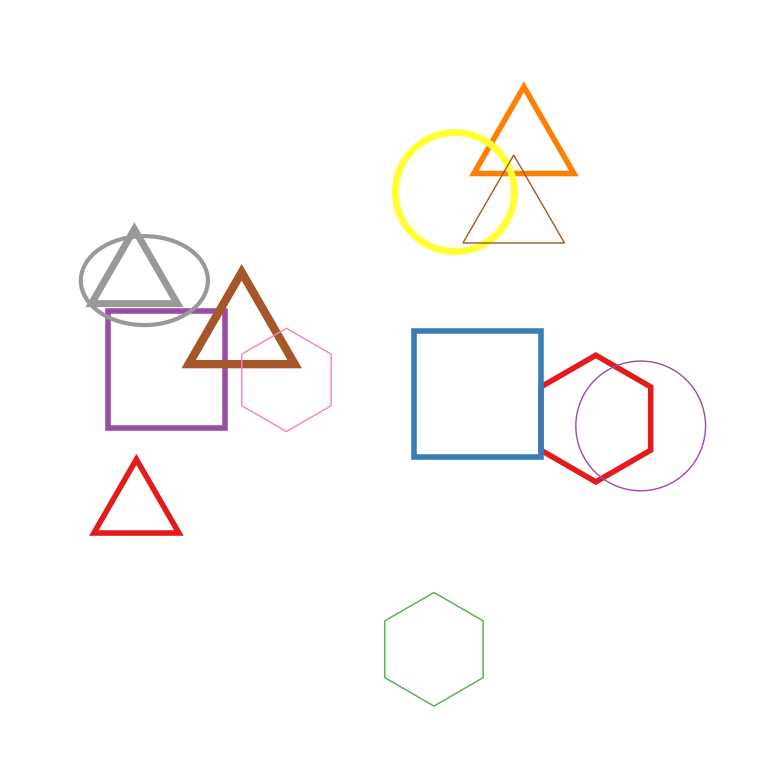[{"shape": "triangle", "thickness": 2, "radius": 0.32, "center": [0.177, 0.34]}, {"shape": "hexagon", "thickness": 2, "radius": 0.41, "center": [0.774, 0.456]}, {"shape": "square", "thickness": 2, "radius": 0.41, "center": [0.62, 0.488]}, {"shape": "hexagon", "thickness": 0.5, "radius": 0.37, "center": [0.564, 0.157]}, {"shape": "circle", "thickness": 0.5, "radius": 0.42, "center": [0.832, 0.447]}, {"shape": "square", "thickness": 2, "radius": 0.38, "center": [0.216, 0.52]}, {"shape": "triangle", "thickness": 2, "radius": 0.38, "center": [0.68, 0.812]}, {"shape": "circle", "thickness": 2.5, "radius": 0.39, "center": [0.591, 0.751]}, {"shape": "triangle", "thickness": 3, "radius": 0.4, "center": [0.314, 0.567]}, {"shape": "triangle", "thickness": 0.5, "radius": 0.38, "center": [0.667, 0.722]}, {"shape": "hexagon", "thickness": 0.5, "radius": 0.34, "center": [0.372, 0.507]}, {"shape": "oval", "thickness": 1.5, "radius": 0.41, "center": [0.187, 0.636]}, {"shape": "triangle", "thickness": 2.5, "radius": 0.32, "center": [0.175, 0.638]}]